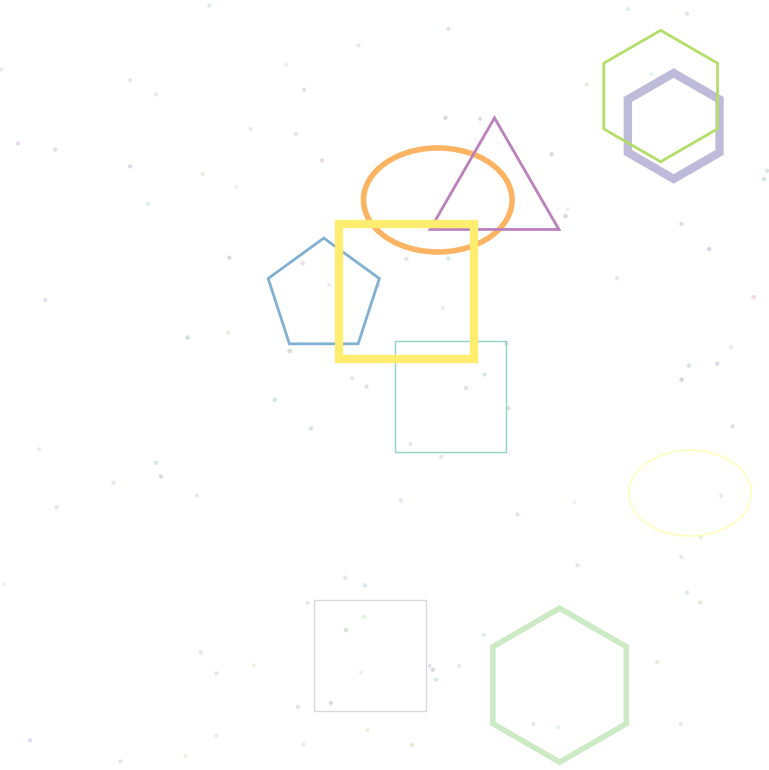[{"shape": "square", "thickness": 0.5, "radius": 0.36, "center": [0.585, 0.485]}, {"shape": "oval", "thickness": 0.5, "radius": 0.4, "center": [0.896, 0.359]}, {"shape": "hexagon", "thickness": 3, "radius": 0.34, "center": [0.875, 0.836]}, {"shape": "pentagon", "thickness": 1, "radius": 0.38, "center": [0.42, 0.615]}, {"shape": "oval", "thickness": 2, "radius": 0.48, "center": [0.569, 0.74]}, {"shape": "hexagon", "thickness": 1, "radius": 0.43, "center": [0.858, 0.875]}, {"shape": "square", "thickness": 0.5, "radius": 0.36, "center": [0.481, 0.148]}, {"shape": "triangle", "thickness": 1, "radius": 0.48, "center": [0.642, 0.75]}, {"shape": "hexagon", "thickness": 2, "radius": 0.5, "center": [0.727, 0.11]}, {"shape": "square", "thickness": 3, "radius": 0.44, "center": [0.528, 0.621]}]